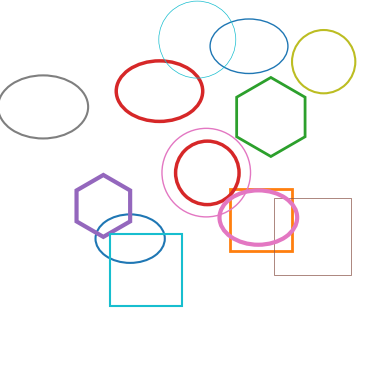[{"shape": "oval", "thickness": 1, "radius": 0.51, "center": [0.647, 0.88]}, {"shape": "oval", "thickness": 1.5, "radius": 0.45, "center": [0.338, 0.38]}, {"shape": "square", "thickness": 2, "radius": 0.4, "center": [0.677, 0.428]}, {"shape": "hexagon", "thickness": 2, "radius": 0.51, "center": [0.704, 0.696]}, {"shape": "circle", "thickness": 2.5, "radius": 0.41, "center": [0.539, 0.551]}, {"shape": "oval", "thickness": 2.5, "radius": 0.56, "center": [0.414, 0.763]}, {"shape": "hexagon", "thickness": 3, "radius": 0.4, "center": [0.268, 0.465]}, {"shape": "square", "thickness": 0.5, "radius": 0.5, "center": [0.811, 0.385]}, {"shape": "oval", "thickness": 3, "radius": 0.5, "center": [0.671, 0.435]}, {"shape": "circle", "thickness": 1, "radius": 0.58, "center": [0.536, 0.552]}, {"shape": "oval", "thickness": 1.5, "radius": 0.59, "center": [0.112, 0.722]}, {"shape": "circle", "thickness": 1.5, "radius": 0.41, "center": [0.841, 0.84]}, {"shape": "circle", "thickness": 0.5, "radius": 0.5, "center": [0.512, 0.897]}, {"shape": "square", "thickness": 1.5, "radius": 0.47, "center": [0.379, 0.298]}]